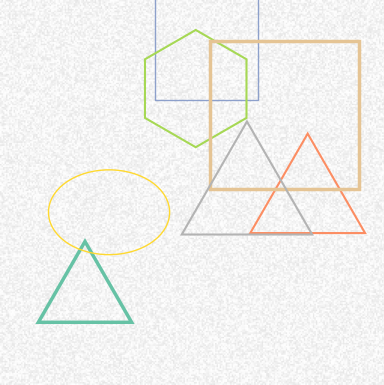[{"shape": "triangle", "thickness": 2.5, "radius": 0.7, "center": [0.221, 0.233]}, {"shape": "triangle", "thickness": 1.5, "radius": 0.86, "center": [0.799, 0.481]}, {"shape": "square", "thickness": 1, "radius": 0.67, "center": [0.536, 0.873]}, {"shape": "hexagon", "thickness": 1.5, "radius": 0.76, "center": [0.508, 0.77]}, {"shape": "oval", "thickness": 1, "radius": 0.79, "center": [0.283, 0.449]}, {"shape": "square", "thickness": 2.5, "radius": 0.96, "center": [0.739, 0.701]}, {"shape": "triangle", "thickness": 1.5, "radius": 0.98, "center": [0.641, 0.489]}]